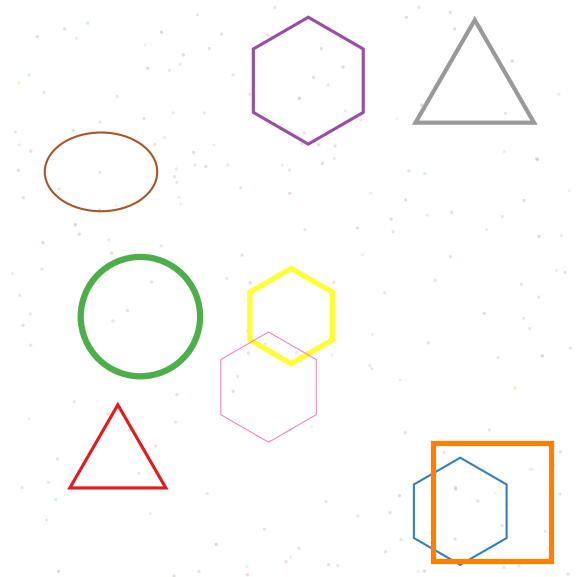[{"shape": "triangle", "thickness": 1.5, "radius": 0.48, "center": [0.204, 0.202]}, {"shape": "hexagon", "thickness": 1, "radius": 0.46, "center": [0.797, 0.114]}, {"shape": "circle", "thickness": 3, "radius": 0.52, "center": [0.243, 0.451]}, {"shape": "hexagon", "thickness": 1.5, "radius": 0.55, "center": [0.534, 0.859]}, {"shape": "square", "thickness": 2.5, "radius": 0.51, "center": [0.852, 0.13]}, {"shape": "hexagon", "thickness": 2.5, "radius": 0.41, "center": [0.504, 0.452]}, {"shape": "oval", "thickness": 1, "radius": 0.49, "center": [0.175, 0.702]}, {"shape": "hexagon", "thickness": 0.5, "radius": 0.48, "center": [0.465, 0.329]}, {"shape": "triangle", "thickness": 2, "radius": 0.59, "center": [0.822, 0.846]}]